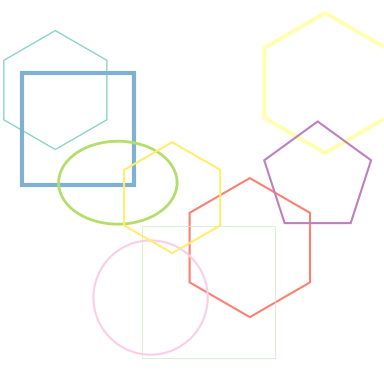[{"shape": "hexagon", "thickness": 1, "radius": 0.77, "center": [0.144, 0.766]}, {"shape": "hexagon", "thickness": 3, "radius": 0.91, "center": [0.845, 0.785]}, {"shape": "hexagon", "thickness": 1.5, "radius": 0.9, "center": [0.649, 0.357]}, {"shape": "square", "thickness": 3, "radius": 0.72, "center": [0.202, 0.664]}, {"shape": "oval", "thickness": 2, "radius": 0.77, "center": [0.306, 0.525]}, {"shape": "circle", "thickness": 1.5, "radius": 0.74, "center": [0.391, 0.227]}, {"shape": "pentagon", "thickness": 1.5, "radius": 0.73, "center": [0.825, 0.539]}, {"shape": "square", "thickness": 0.5, "radius": 0.86, "center": [0.542, 0.242]}, {"shape": "hexagon", "thickness": 1.5, "radius": 0.72, "center": [0.447, 0.487]}]